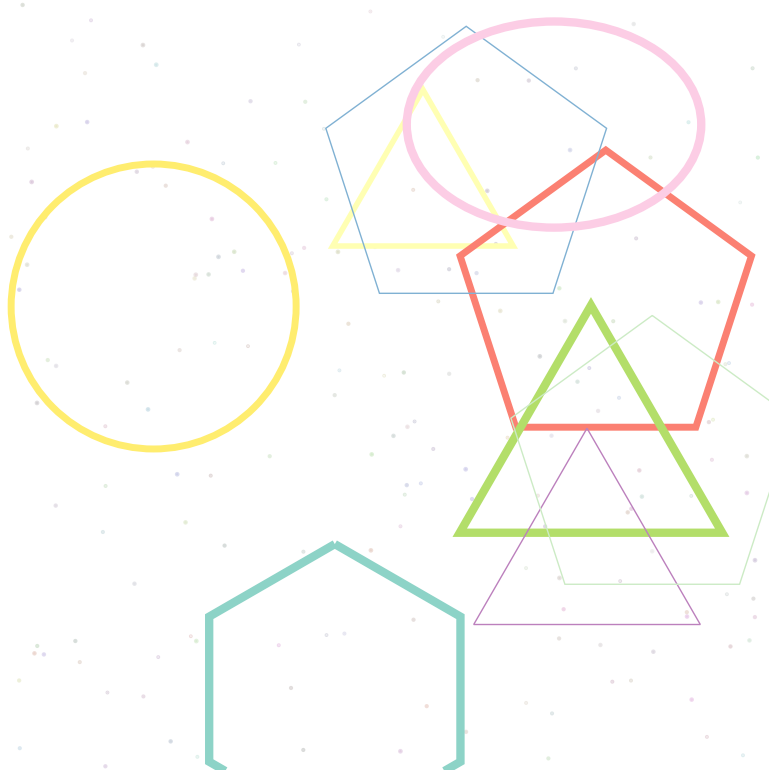[{"shape": "hexagon", "thickness": 3, "radius": 0.94, "center": [0.435, 0.105]}, {"shape": "triangle", "thickness": 2, "radius": 0.68, "center": [0.549, 0.748]}, {"shape": "pentagon", "thickness": 2.5, "radius": 0.99, "center": [0.787, 0.606]}, {"shape": "pentagon", "thickness": 0.5, "radius": 0.96, "center": [0.605, 0.774]}, {"shape": "triangle", "thickness": 3, "radius": 0.98, "center": [0.767, 0.407]}, {"shape": "oval", "thickness": 3, "radius": 0.96, "center": [0.72, 0.838]}, {"shape": "triangle", "thickness": 0.5, "radius": 0.85, "center": [0.762, 0.274]}, {"shape": "pentagon", "thickness": 0.5, "radius": 0.96, "center": [0.847, 0.397]}, {"shape": "circle", "thickness": 2.5, "radius": 0.93, "center": [0.2, 0.602]}]